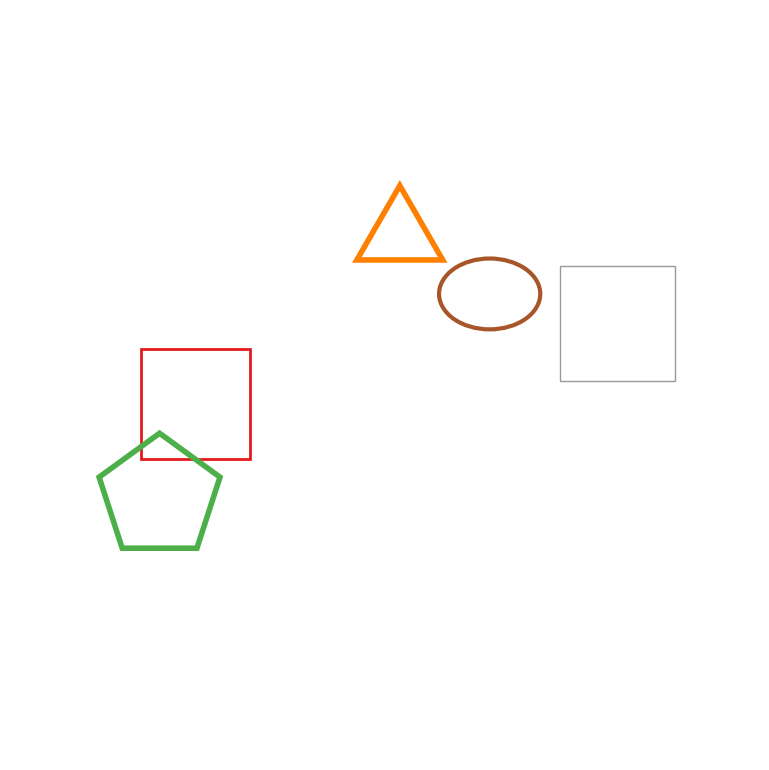[{"shape": "square", "thickness": 1, "radius": 0.36, "center": [0.254, 0.475]}, {"shape": "pentagon", "thickness": 2, "radius": 0.41, "center": [0.207, 0.355]}, {"shape": "triangle", "thickness": 2, "radius": 0.32, "center": [0.519, 0.695]}, {"shape": "oval", "thickness": 1.5, "radius": 0.33, "center": [0.636, 0.618]}, {"shape": "square", "thickness": 0.5, "radius": 0.37, "center": [0.802, 0.58]}]